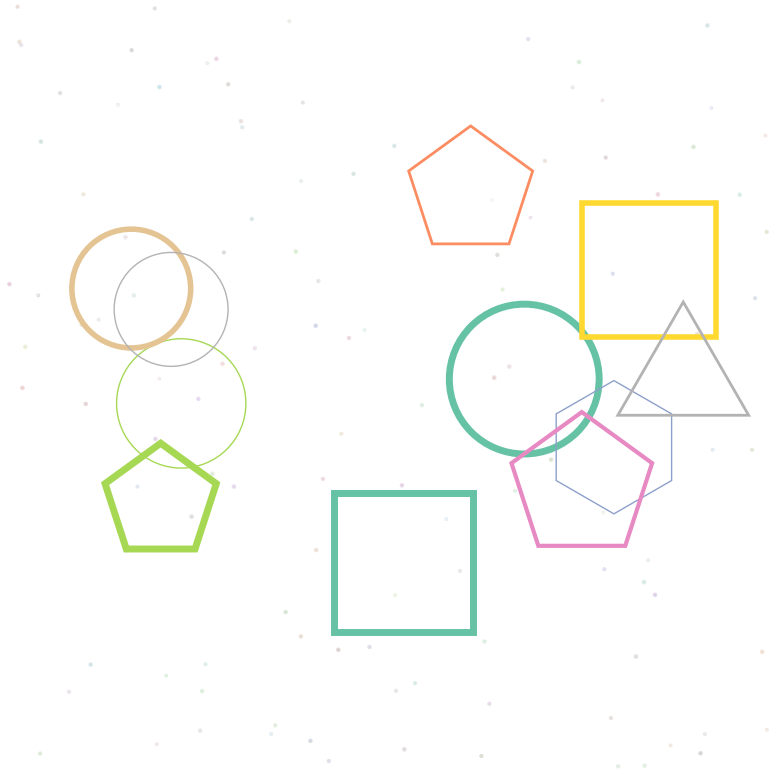[{"shape": "square", "thickness": 2.5, "radius": 0.45, "center": [0.524, 0.269]}, {"shape": "circle", "thickness": 2.5, "radius": 0.49, "center": [0.681, 0.508]}, {"shape": "pentagon", "thickness": 1, "radius": 0.42, "center": [0.611, 0.752]}, {"shape": "hexagon", "thickness": 0.5, "radius": 0.43, "center": [0.797, 0.419]}, {"shape": "pentagon", "thickness": 1.5, "radius": 0.48, "center": [0.756, 0.369]}, {"shape": "pentagon", "thickness": 2.5, "radius": 0.38, "center": [0.209, 0.348]}, {"shape": "circle", "thickness": 0.5, "radius": 0.42, "center": [0.235, 0.476]}, {"shape": "square", "thickness": 2, "radius": 0.44, "center": [0.842, 0.649]}, {"shape": "circle", "thickness": 2, "radius": 0.39, "center": [0.17, 0.625]}, {"shape": "circle", "thickness": 0.5, "radius": 0.37, "center": [0.222, 0.598]}, {"shape": "triangle", "thickness": 1, "radius": 0.49, "center": [0.887, 0.51]}]